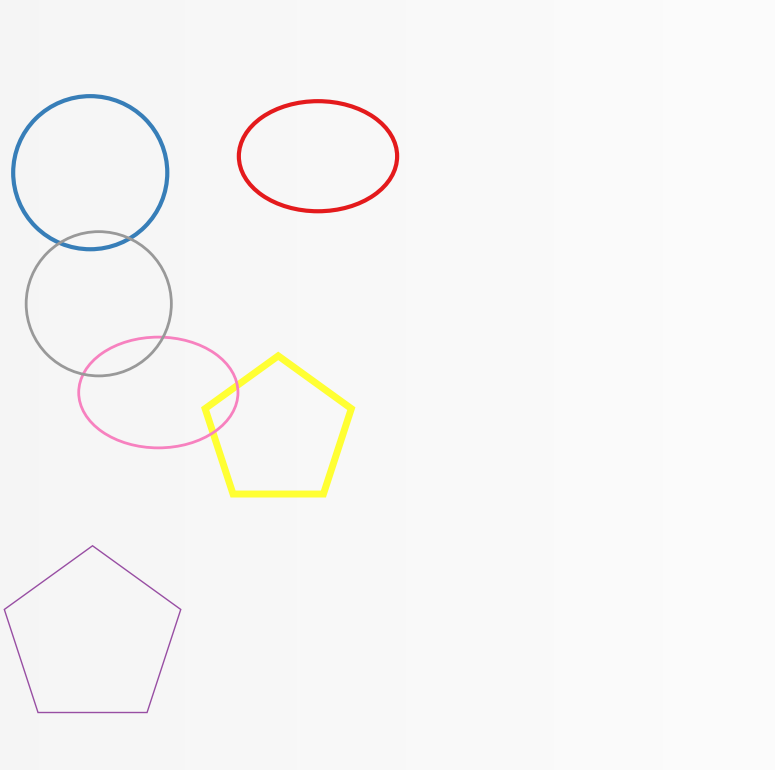[{"shape": "oval", "thickness": 1.5, "radius": 0.51, "center": [0.41, 0.797]}, {"shape": "circle", "thickness": 1.5, "radius": 0.5, "center": [0.116, 0.776]}, {"shape": "pentagon", "thickness": 0.5, "radius": 0.6, "center": [0.119, 0.171]}, {"shape": "pentagon", "thickness": 2.5, "radius": 0.5, "center": [0.359, 0.439]}, {"shape": "oval", "thickness": 1, "radius": 0.51, "center": [0.204, 0.49]}, {"shape": "circle", "thickness": 1, "radius": 0.47, "center": [0.127, 0.605]}]